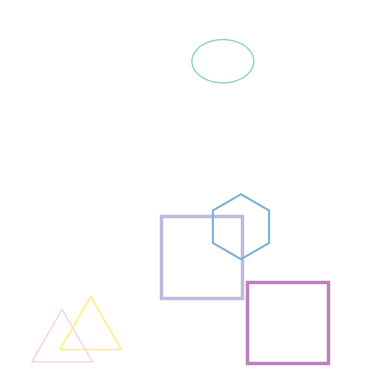[{"shape": "oval", "thickness": 1, "radius": 0.4, "center": [0.579, 0.841]}, {"shape": "square", "thickness": 2.5, "radius": 0.53, "center": [0.523, 0.333]}, {"shape": "hexagon", "thickness": 1.5, "radius": 0.42, "center": [0.626, 0.411]}, {"shape": "triangle", "thickness": 1, "radius": 0.45, "center": [0.161, 0.105]}, {"shape": "square", "thickness": 2.5, "radius": 0.53, "center": [0.746, 0.162]}, {"shape": "triangle", "thickness": 1, "radius": 0.46, "center": [0.236, 0.138]}]